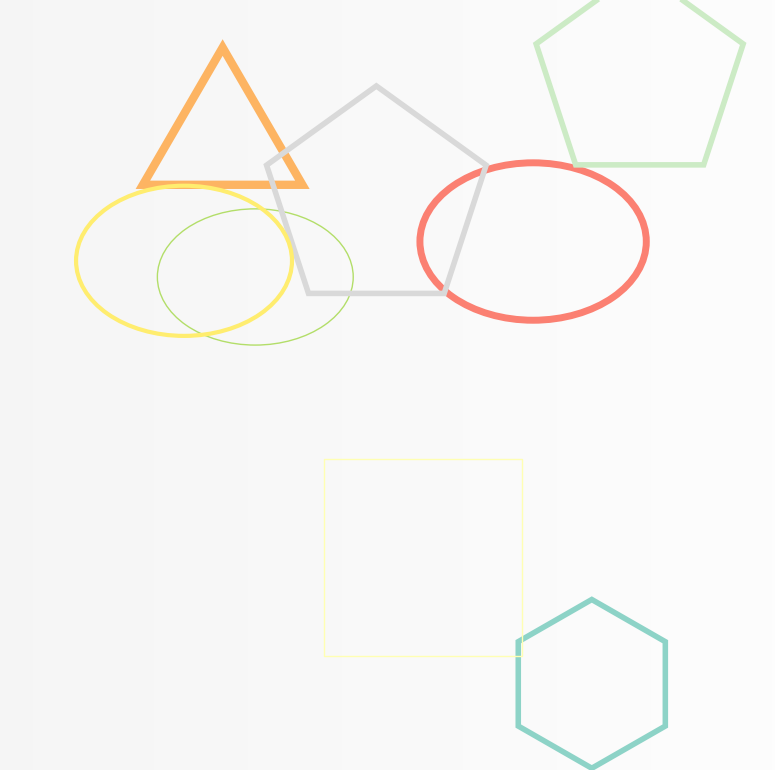[{"shape": "hexagon", "thickness": 2, "radius": 0.55, "center": [0.764, 0.112]}, {"shape": "square", "thickness": 0.5, "radius": 0.64, "center": [0.546, 0.276]}, {"shape": "oval", "thickness": 2.5, "radius": 0.73, "center": [0.688, 0.686]}, {"shape": "triangle", "thickness": 3, "radius": 0.59, "center": [0.287, 0.819]}, {"shape": "oval", "thickness": 0.5, "radius": 0.63, "center": [0.329, 0.64]}, {"shape": "pentagon", "thickness": 2, "radius": 0.74, "center": [0.486, 0.739]}, {"shape": "pentagon", "thickness": 2, "radius": 0.7, "center": [0.825, 0.9]}, {"shape": "oval", "thickness": 1.5, "radius": 0.7, "center": [0.237, 0.661]}]